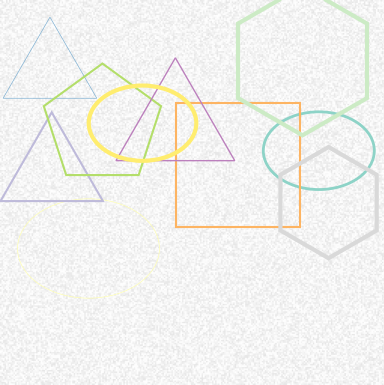[{"shape": "oval", "thickness": 2, "radius": 0.72, "center": [0.828, 0.609]}, {"shape": "oval", "thickness": 0.5, "radius": 0.92, "center": [0.23, 0.355]}, {"shape": "triangle", "thickness": 1.5, "radius": 0.77, "center": [0.134, 0.555]}, {"shape": "triangle", "thickness": 0.5, "radius": 0.7, "center": [0.13, 0.815]}, {"shape": "square", "thickness": 1.5, "radius": 0.81, "center": [0.617, 0.572]}, {"shape": "pentagon", "thickness": 1.5, "radius": 0.8, "center": [0.266, 0.675]}, {"shape": "hexagon", "thickness": 3, "radius": 0.72, "center": [0.853, 0.474]}, {"shape": "triangle", "thickness": 1, "radius": 0.89, "center": [0.456, 0.672]}, {"shape": "hexagon", "thickness": 3, "radius": 0.97, "center": [0.786, 0.842]}, {"shape": "oval", "thickness": 3, "radius": 0.7, "center": [0.37, 0.68]}]